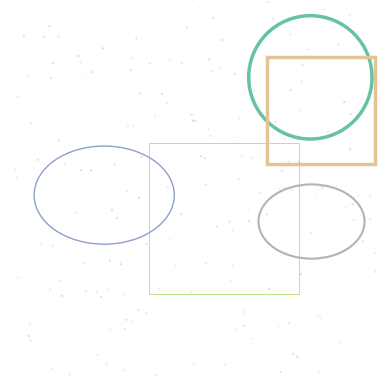[{"shape": "circle", "thickness": 2.5, "radius": 0.8, "center": [0.806, 0.799]}, {"shape": "oval", "thickness": 1, "radius": 0.91, "center": [0.271, 0.493]}, {"shape": "square", "thickness": 0.5, "radius": 0.98, "center": [0.582, 0.433]}, {"shape": "square", "thickness": 2.5, "radius": 0.7, "center": [0.834, 0.713]}, {"shape": "oval", "thickness": 1.5, "radius": 0.69, "center": [0.809, 0.425]}]